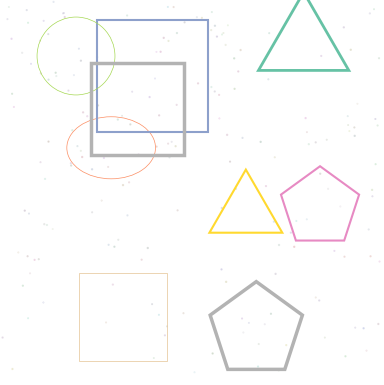[{"shape": "triangle", "thickness": 2, "radius": 0.68, "center": [0.789, 0.885]}, {"shape": "oval", "thickness": 0.5, "radius": 0.58, "center": [0.289, 0.616]}, {"shape": "square", "thickness": 1.5, "radius": 0.73, "center": [0.396, 0.803]}, {"shape": "pentagon", "thickness": 1.5, "radius": 0.53, "center": [0.831, 0.462]}, {"shape": "circle", "thickness": 0.5, "radius": 0.51, "center": [0.197, 0.855]}, {"shape": "triangle", "thickness": 1.5, "radius": 0.55, "center": [0.639, 0.45]}, {"shape": "square", "thickness": 0.5, "radius": 0.57, "center": [0.32, 0.176]}, {"shape": "pentagon", "thickness": 2.5, "radius": 0.63, "center": [0.666, 0.143]}, {"shape": "square", "thickness": 2.5, "radius": 0.6, "center": [0.357, 0.717]}]